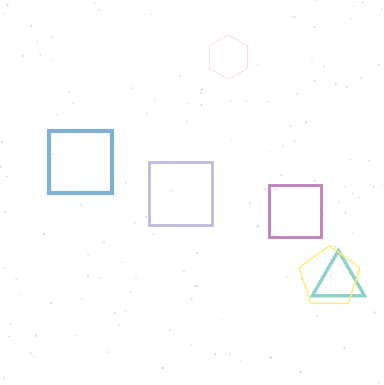[{"shape": "triangle", "thickness": 2.5, "radius": 0.39, "center": [0.879, 0.271]}, {"shape": "square", "thickness": 2, "radius": 0.41, "center": [0.469, 0.497]}, {"shape": "square", "thickness": 3, "radius": 0.41, "center": [0.209, 0.579]}, {"shape": "hexagon", "thickness": 0.5, "radius": 0.29, "center": [0.593, 0.851]}, {"shape": "square", "thickness": 2, "radius": 0.34, "center": [0.767, 0.452]}, {"shape": "pentagon", "thickness": 1, "radius": 0.41, "center": [0.856, 0.279]}]